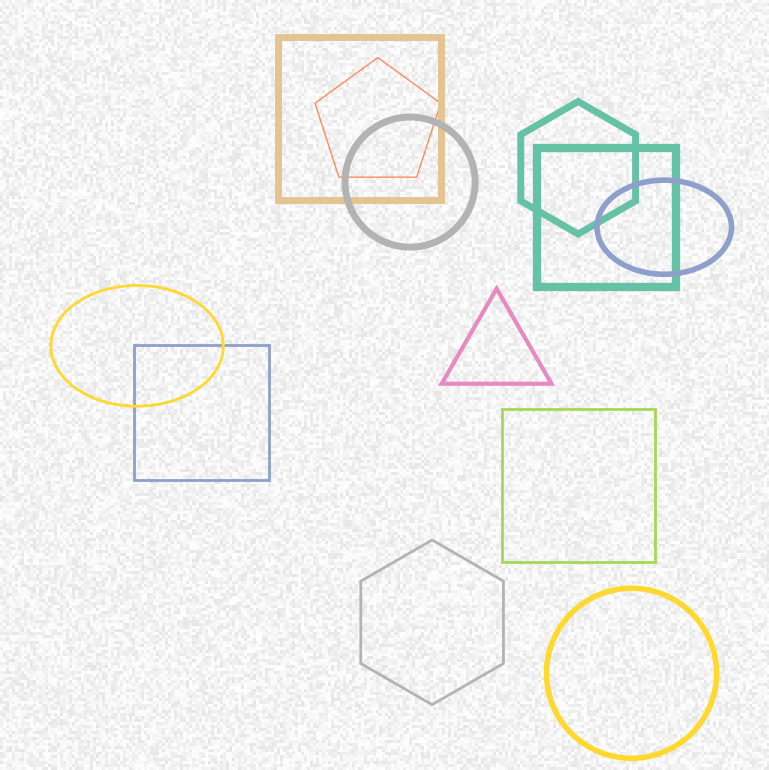[{"shape": "square", "thickness": 3, "radius": 0.45, "center": [0.787, 0.718]}, {"shape": "hexagon", "thickness": 2.5, "radius": 0.43, "center": [0.751, 0.782]}, {"shape": "pentagon", "thickness": 0.5, "radius": 0.43, "center": [0.491, 0.839]}, {"shape": "square", "thickness": 1, "radius": 0.44, "center": [0.262, 0.465]}, {"shape": "oval", "thickness": 2, "radius": 0.44, "center": [0.863, 0.705]}, {"shape": "triangle", "thickness": 1.5, "radius": 0.41, "center": [0.645, 0.543]}, {"shape": "square", "thickness": 1, "radius": 0.5, "center": [0.751, 0.369]}, {"shape": "circle", "thickness": 2, "radius": 0.55, "center": [0.82, 0.126]}, {"shape": "oval", "thickness": 1, "radius": 0.56, "center": [0.178, 0.551]}, {"shape": "square", "thickness": 2.5, "radius": 0.53, "center": [0.467, 0.846]}, {"shape": "circle", "thickness": 2.5, "radius": 0.42, "center": [0.533, 0.764]}, {"shape": "hexagon", "thickness": 1, "radius": 0.53, "center": [0.561, 0.192]}]